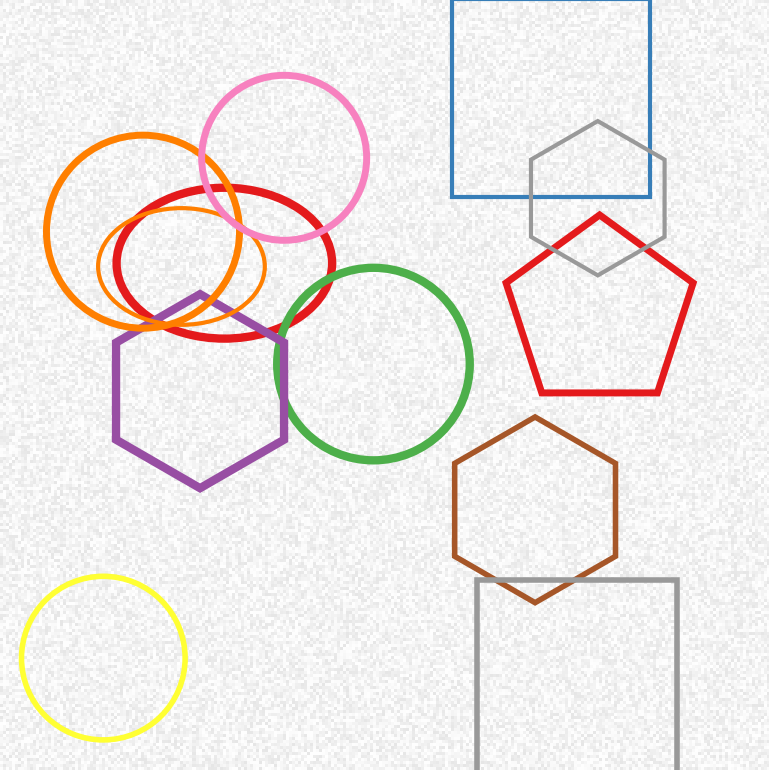[{"shape": "oval", "thickness": 3, "radius": 0.7, "center": [0.291, 0.658]}, {"shape": "pentagon", "thickness": 2.5, "radius": 0.64, "center": [0.779, 0.593]}, {"shape": "square", "thickness": 1.5, "radius": 0.64, "center": [0.716, 0.873]}, {"shape": "circle", "thickness": 3, "radius": 0.63, "center": [0.485, 0.527]}, {"shape": "hexagon", "thickness": 3, "radius": 0.63, "center": [0.26, 0.492]}, {"shape": "circle", "thickness": 2.5, "radius": 0.63, "center": [0.186, 0.699]}, {"shape": "oval", "thickness": 1.5, "radius": 0.54, "center": [0.236, 0.654]}, {"shape": "circle", "thickness": 2, "radius": 0.53, "center": [0.134, 0.145]}, {"shape": "hexagon", "thickness": 2, "radius": 0.6, "center": [0.695, 0.338]}, {"shape": "circle", "thickness": 2.5, "radius": 0.54, "center": [0.369, 0.795]}, {"shape": "hexagon", "thickness": 1.5, "radius": 0.5, "center": [0.776, 0.743]}, {"shape": "square", "thickness": 2, "radius": 0.65, "center": [0.749, 0.117]}]